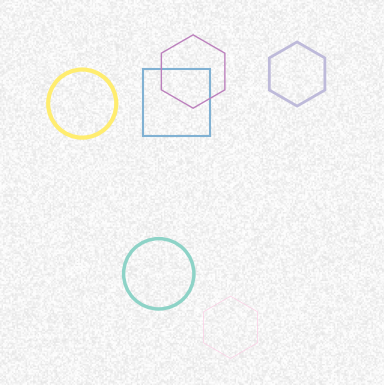[{"shape": "circle", "thickness": 2.5, "radius": 0.46, "center": [0.412, 0.289]}, {"shape": "hexagon", "thickness": 2, "radius": 0.42, "center": [0.772, 0.808]}, {"shape": "square", "thickness": 1.5, "radius": 0.43, "center": [0.458, 0.733]}, {"shape": "hexagon", "thickness": 0.5, "radius": 0.4, "center": [0.599, 0.15]}, {"shape": "hexagon", "thickness": 1, "radius": 0.48, "center": [0.502, 0.814]}, {"shape": "circle", "thickness": 3, "radius": 0.44, "center": [0.214, 0.731]}]